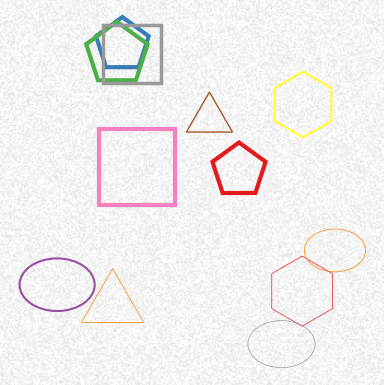[{"shape": "hexagon", "thickness": 0.5, "radius": 0.45, "center": [0.785, 0.244]}, {"shape": "pentagon", "thickness": 3, "radius": 0.36, "center": [0.621, 0.557]}, {"shape": "pentagon", "thickness": 3, "radius": 0.36, "center": [0.318, 0.884]}, {"shape": "pentagon", "thickness": 3, "radius": 0.42, "center": [0.304, 0.859]}, {"shape": "oval", "thickness": 1.5, "radius": 0.49, "center": [0.148, 0.26]}, {"shape": "oval", "thickness": 0.5, "radius": 0.4, "center": [0.87, 0.35]}, {"shape": "triangle", "thickness": 0.5, "radius": 0.47, "center": [0.292, 0.209]}, {"shape": "hexagon", "thickness": 1.5, "radius": 0.43, "center": [0.787, 0.728]}, {"shape": "triangle", "thickness": 1, "radius": 0.35, "center": [0.544, 0.692]}, {"shape": "square", "thickness": 3, "radius": 0.49, "center": [0.355, 0.567]}, {"shape": "square", "thickness": 2.5, "radius": 0.37, "center": [0.343, 0.859]}, {"shape": "oval", "thickness": 0.5, "radius": 0.44, "center": [0.731, 0.106]}]